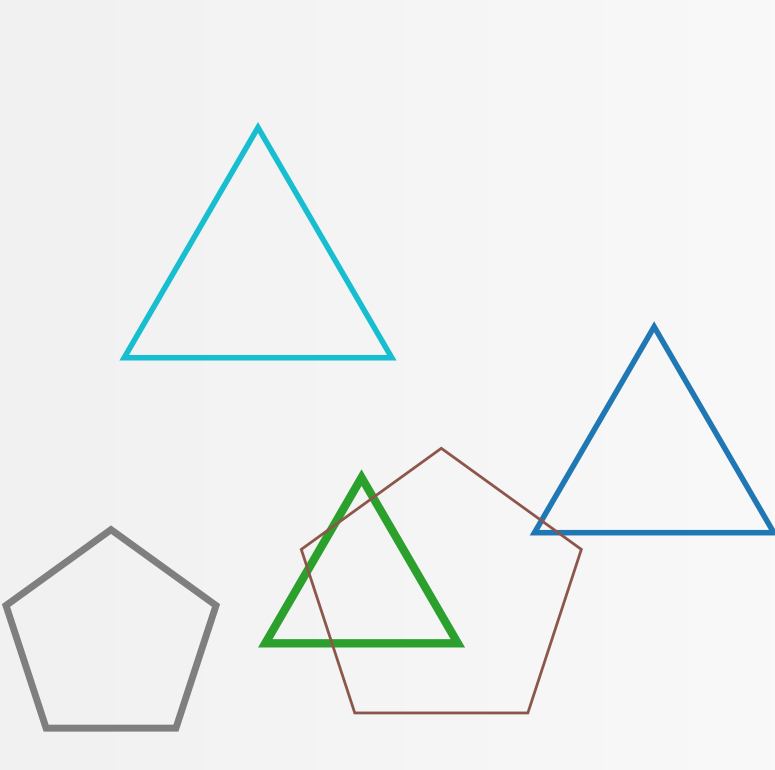[{"shape": "triangle", "thickness": 2, "radius": 0.89, "center": [0.844, 0.397]}, {"shape": "triangle", "thickness": 3, "radius": 0.72, "center": [0.467, 0.236]}, {"shape": "pentagon", "thickness": 1, "radius": 0.95, "center": [0.569, 0.228]}, {"shape": "pentagon", "thickness": 2.5, "radius": 0.71, "center": [0.143, 0.17]}, {"shape": "triangle", "thickness": 2, "radius": 1.0, "center": [0.333, 0.635]}]